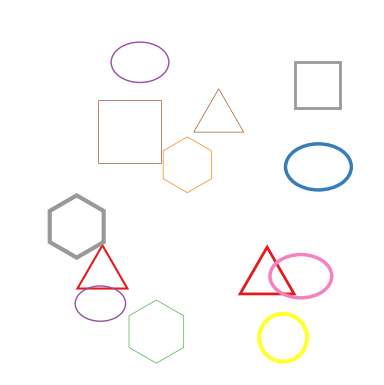[{"shape": "triangle", "thickness": 2, "radius": 0.41, "center": [0.694, 0.277]}, {"shape": "triangle", "thickness": 1.5, "radius": 0.37, "center": [0.266, 0.288]}, {"shape": "oval", "thickness": 2.5, "radius": 0.43, "center": [0.827, 0.567]}, {"shape": "hexagon", "thickness": 0.5, "radius": 0.41, "center": [0.406, 0.139]}, {"shape": "oval", "thickness": 1, "radius": 0.37, "center": [0.364, 0.838]}, {"shape": "oval", "thickness": 1, "radius": 0.33, "center": [0.261, 0.211]}, {"shape": "hexagon", "thickness": 0.5, "radius": 0.36, "center": [0.487, 0.572]}, {"shape": "circle", "thickness": 3, "radius": 0.31, "center": [0.736, 0.123]}, {"shape": "square", "thickness": 0.5, "radius": 0.41, "center": [0.336, 0.658]}, {"shape": "triangle", "thickness": 0.5, "radius": 0.37, "center": [0.568, 0.694]}, {"shape": "oval", "thickness": 2.5, "radius": 0.4, "center": [0.781, 0.283]}, {"shape": "hexagon", "thickness": 3, "radius": 0.4, "center": [0.199, 0.412]}, {"shape": "square", "thickness": 2, "radius": 0.3, "center": [0.825, 0.78]}]